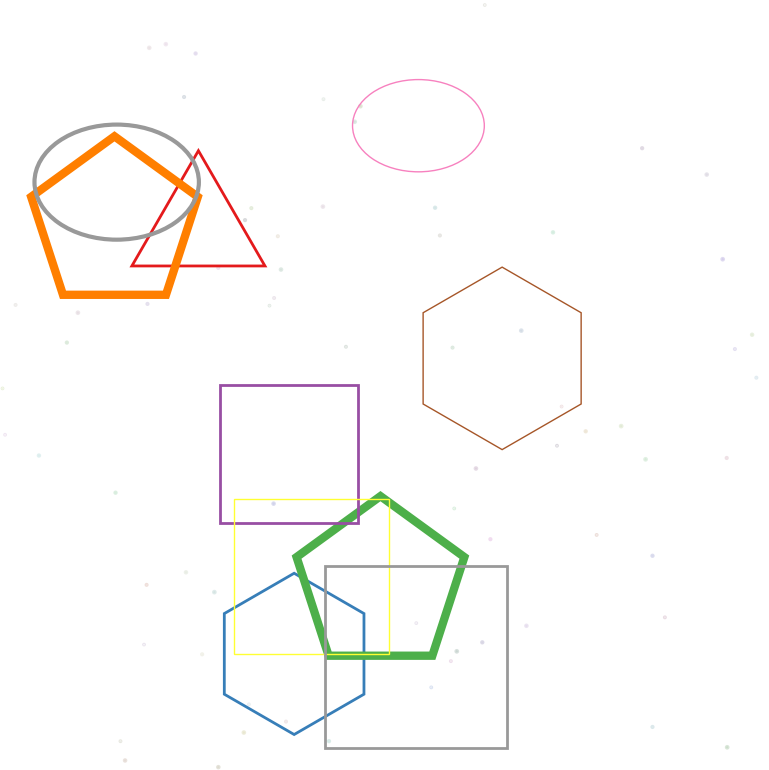[{"shape": "triangle", "thickness": 1, "radius": 0.5, "center": [0.258, 0.704]}, {"shape": "hexagon", "thickness": 1, "radius": 0.52, "center": [0.382, 0.151]}, {"shape": "pentagon", "thickness": 3, "radius": 0.57, "center": [0.494, 0.241]}, {"shape": "square", "thickness": 1, "radius": 0.45, "center": [0.375, 0.41]}, {"shape": "pentagon", "thickness": 3, "radius": 0.57, "center": [0.149, 0.709]}, {"shape": "square", "thickness": 0.5, "radius": 0.5, "center": [0.404, 0.252]}, {"shape": "hexagon", "thickness": 0.5, "radius": 0.59, "center": [0.652, 0.535]}, {"shape": "oval", "thickness": 0.5, "radius": 0.43, "center": [0.543, 0.837]}, {"shape": "oval", "thickness": 1.5, "radius": 0.53, "center": [0.152, 0.763]}, {"shape": "square", "thickness": 1, "radius": 0.59, "center": [0.54, 0.147]}]